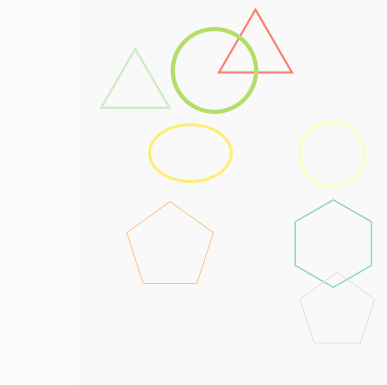[{"shape": "hexagon", "thickness": 1, "radius": 0.57, "center": [0.86, 0.367]}, {"shape": "circle", "thickness": 1.5, "radius": 0.42, "center": [0.857, 0.599]}, {"shape": "triangle", "thickness": 1.5, "radius": 0.54, "center": [0.659, 0.866]}, {"shape": "pentagon", "thickness": 0.5, "radius": 0.59, "center": [0.439, 0.359]}, {"shape": "circle", "thickness": 3, "radius": 0.54, "center": [0.553, 0.817]}, {"shape": "pentagon", "thickness": 0.5, "radius": 0.51, "center": [0.87, 0.191]}, {"shape": "triangle", "thickness": 1.5, "radius": 0.51, "center": [0.349, 0.771]}, {"shape": "oval", "thickness": 2, "radius": 0.53, "center": [0.492, 0.602]}]